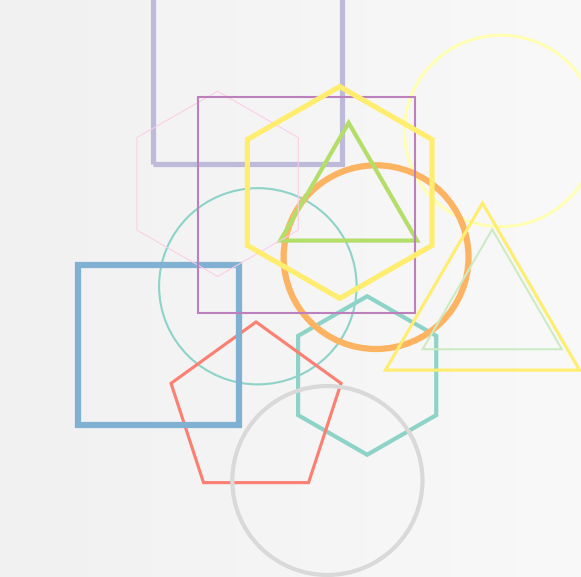[{"shape": "hexagon", "thickness": 2, "radius": 0.69, "center": [0.632, 0.349]}, {"shape": "circle", "thickness": 1, "radius": 0.85, "center": [0.444, 0.503]}, {"shape": "circle", "thickness": 1.5, "radius": 0.83, "center": [0.862, 0.772]}, {"shape": "square", "thickness": 2.5, "radius": 0.81, "center": [0.426, 0.878]}, {"shape": "pentagon", "thickness": 1.5, "radius": 0.77, "center": [0.441, 0.288]}, {"shape": "square", "thickness": 3, "radius": 0.69, "center": [0.272, 0.401]}, {"shape": "circle", "thickness": 3, "radius": 0.8, "center": [0.647, 0.554]}, {"shape": "triangle", "thickness": 2, "radius": 0.68, "center": [0.6, 0.65]}, {"shape": "hexagon", "thickness": 0.5, "radius": 0.8, "center": [0.374, 0.681]}, {"shape": "circle", "thickness": 2, "radius": 0.82, "center": [0.563, 0.167]}, {"shape": "square", "thickness": 1, "radius": 0.93, "center": [0.527, 0.644]}, {"shape": "triangle", "thickness": 1, "radius": 0.69, "center": [0.847, 0.463]}, {"shape": "triangle", "thickness": 1.5, "radius": 0.96, "center": [0.83, 0.455]}, {"shape": "hexagon", "thickness": 2.5, "radius": 0.92, "center": [0.584, 0.666]}]